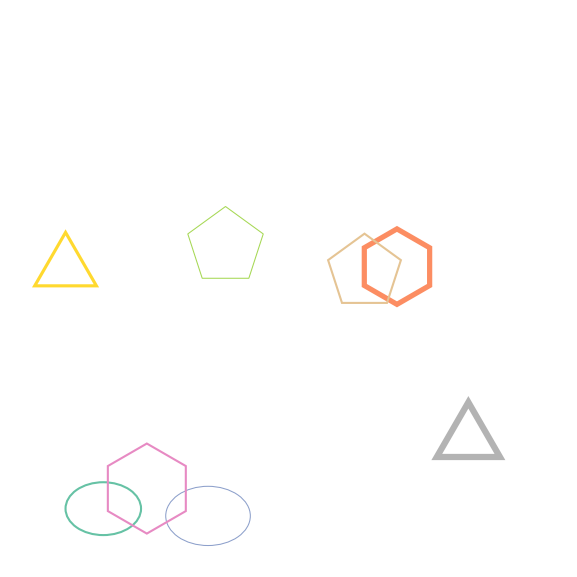[{"shape": "oval", "thickness": 1, "radius": 0.33, "center": [0.179, 0.118]}, {"shape": "hexagon", "thickness": 2.5, "radius": 0.33, "center": [0.687, 0.537]}, {"shape": "oval", "thickness": 0.5, "radius": 0.37, "center": [0.36, 0.106]}, {"shape": "hexagon", "thickness": 1, "radius": 0.39, "center": [0.254, 0.153]}, {"shape": "pentagon", "thickness": 0.5, "radius": 0.34, "center": [0.391, 0.573]}, {"shape": "triangle", "thickness": 1.5, "radius": 0.31, "center": [0.114, 0.535]}, {"shape": "pentagon", "thickness": 1, "radius": 0.33, "center": [0.631, 0.528]}, {"shape": "triangle", "thickness": 3, "radius": 0.32, "center": [0.811, 0.239]}]